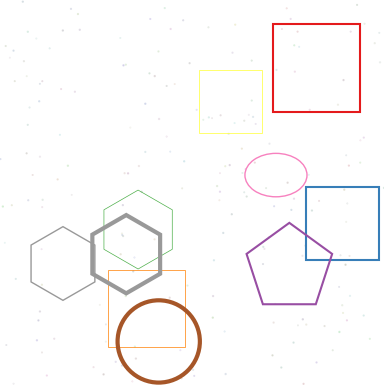[{"shape": "square", "thickness": 1.5, "radius": 0.57, "center": [0.822, 0.823]}, {"shape": "square", "thickness": 1.5, "radius": 0.47, "center": [0.889, 0.42]}, {"shape": "hexagon", "thickness": 0.5, "radius": 0.51, "center": [0.359, 0.404]}, {"shape": "pentagon", "thickness": 1.5, "radius": 0.58, "center": [0.752, 0.304]}, {"shape": "square", "thickness": 0.5, "radius": 0.5, "center": [0.381, 0.198]}, {"shape": "square", "thickness": 0.5, "radius": 0.41, "center": [0.599, 0.736]}, {"shape": "circle", "thickness": 3, "radius": 0.53, "center": [0.412, 0.113]}, {"shape": "oval", "thickness": 1, "radius": 0.4, "center": [0.717, 0.545]}, {"shape": "hexagon", "thickness": 1, "radius": 0.48, "center": [0.164, 0.316]}, {"shape": "hexagon", "thickness": 3, "radius": 0.51, "center": [0.328, 0.34]}]